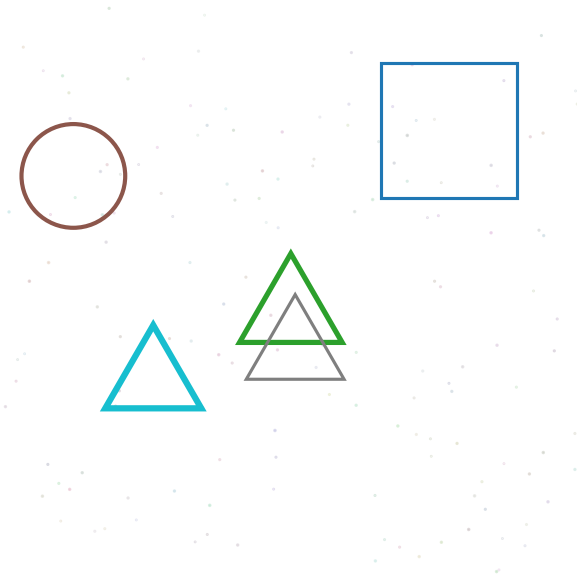[{"shape": "square", "thickness": 1.5, "radius": 0.59, "center": [0.777, 0.773]}, {"shape": "triangle", "thickness": 2.5, "radius": 0.51, "center": [0.504, 0.457]}, {"shape": "circle", "thickness": 2, "radius": 0.45, "center": [0.127, 0.694]}, {"shape": "triangle", "thickness": 1.5, "radius": 0.49, "center": [0.511, 0.391]}, {"shape": "triangle", "thickness": 3, "radius": 0.48, "center": [0.265, 0.34]}]